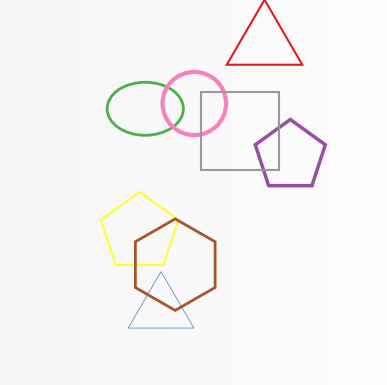[{"shape": "triangle", "thickness": 1.5, "radius": 0.56, "center": [0.683, 0.888]}, {"shape": "triangle", "thickness": 0.5, "radius": 0.49, "center": [0.416, 0.197]}, {"shape": "oval", "thickness": 2, "radius": 0.49, "center": [0.375, 0.717]}, {"shape": "pentagon", "thickness": 2.5, "radius": 0.47, "center": [0.749, 0.595]}, {"shape": "pentagon", "thickness": 1.5, "radius": 0.52, "center": [0.36, 0.397]}, {"shape": "hexagon", "thickness": 2, "radius": 0.59, "center": [0.452, 0.313]}, {"shape": "circle", "thickness": 3, "radius": 0.41, "center": [0.501, 0.731]}, {"shape": "square", "thickness": 1.5, "radius": 0.51, "center": [0.62, 0.659]}]